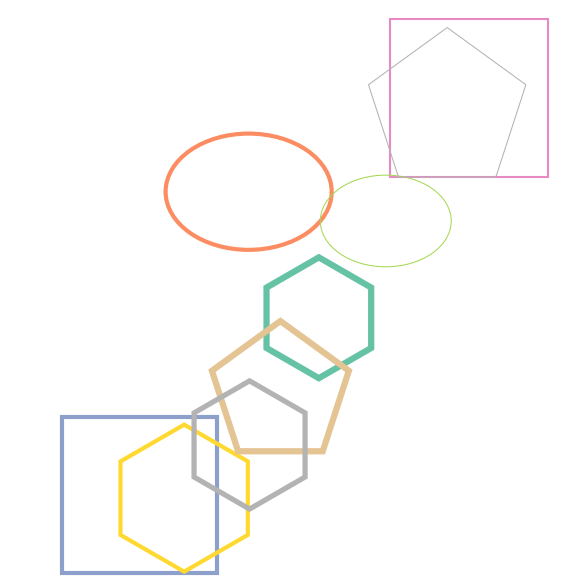[{"shape": "hexagon", "thickness": 3, "radius": 0.52, "center": [0.552, 0.449]}, {"shape": "oval", "thickness": 2, "radius": 0.72, "center": [0.431, 0.667]}, {"shape": "square", "thickness": 2, "radius": 0.67, "center": [0.242, 0.142]}, {"shape": "square", "thickness": 1, "radius": 0.68, "center": [0.812, 0.829]}, {"shape": "oval", "thickness": 0.5, "radius": 0.57, "center": [0.668, 0.617]}, {"shape": "hexagon", "thickness": 2, "radius": 0.64, "center": [0.319, 0.137]}, {"shape": "pentagon", "thickness": 3, "radius": 0.62, "center": [0.486, 0.319]}, {"shape": "hexagon", "thickness": 2.5, "radius": 0.55, "center": [0.432, 0.229]}, {"shape": "pentagon", "thickness": 0.5, "radius": 0.72, "center": [0.774, 0.808]}]